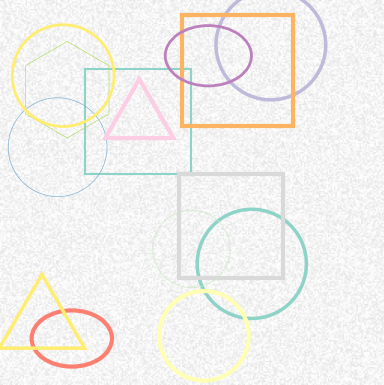[{"shape": "square", "thickness": 1.5, "radius": 0.68, "center": [0.359, 0.685]}, {"shape": "circle", "thickness": 2.5, "radius": 0.71, "center": [0.654, 0.315]}, {"shape": "circle", "thickness": 3, "radius": 0.58, "center": [0.53, 0.128]}, {"shape": "circle", "thickness": 2.5, "radius": 0.71, "center": [0.704, 0.883]}, {"shape": "oval", "thickness": 3, "radius": 0.52, "center": [0.187, 0.121]}, {"shape": "circle", "thickness": 0.5, "radius": 0.64, "center": [0.15, 0.618]}, {"shape": "square", "thickness": 3, "radius": 0.72, "center": [0.617, 0.817]}, {"shape": "hexagon", "thickness": 0.5, "radius": 0.63, "center": [0.175, 0.767]}, {"shape": "triangle", "thickness": 3, "radius": 0.51, "center": [0.362, 0.692]}, {"shape": "square", "thickness": 3, "radius": 0.68, "center": [0.599, 0.414]}, {"shape": "oval", "thickness": 2, "radius": 0.56, "center": [0.541, 0.855]}, {"shape": "circle", "thickness": 0.5, "radius": 0.5, "center": [0.497, 0.353]}, {"shape": "circle", "thickness": 2, "radius": 0.66, "center": [0.164, 0.804]}, {"shape": "triangle", "thickness": 2.5, "radius": 0.64, "center": [0.109, 0.159]}]